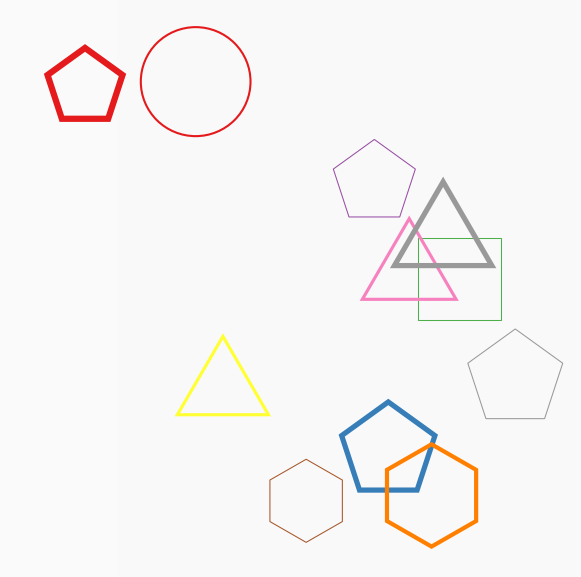[{"shape": "pentagon", "thickness": 3, "radius": 0.34, "center": [0.146, 0.848]}, {"shape": "circle", "thickness": 1, "radius": 0.47, "center": [0.337, 0.858]}, {"shape": "pentagon", "thickness": 2.5, "radius": 0.42, "center": [0.668, 0.219]}, {"shape": "square", "thickness": 0.5, "radius": 0.36, "center": [0.79, 0.516]}, {"shape": "pentagon", "thickness": 0.5, "radius": 0.37, "center": [0.644, 0.683]}, {"shape": "hexagon", "thickness": 2, "radius": 0.44, "center": [0.742, 0.141]}, {"shape": "triangle", "thickness": 1.5, "radius": 0.45, "center": [0.383, 0.326]}, {"shape": "hexagon", "thickness": 0.5, "radius": 0.36, "center": [0.527, 0.132]}, {"shape": "triangle", "thickness": 1.5, "radius": 0.47, "center": [0.704, 0.527]}, {"shape": "pentagon", "thickness": 0.5, "radius": 0.43, "center": [0.886, 0.344]}, {"shape": "triangle", "thickness": 2.5, "radius": 0.48, "center": [0.762, 0.588]}]